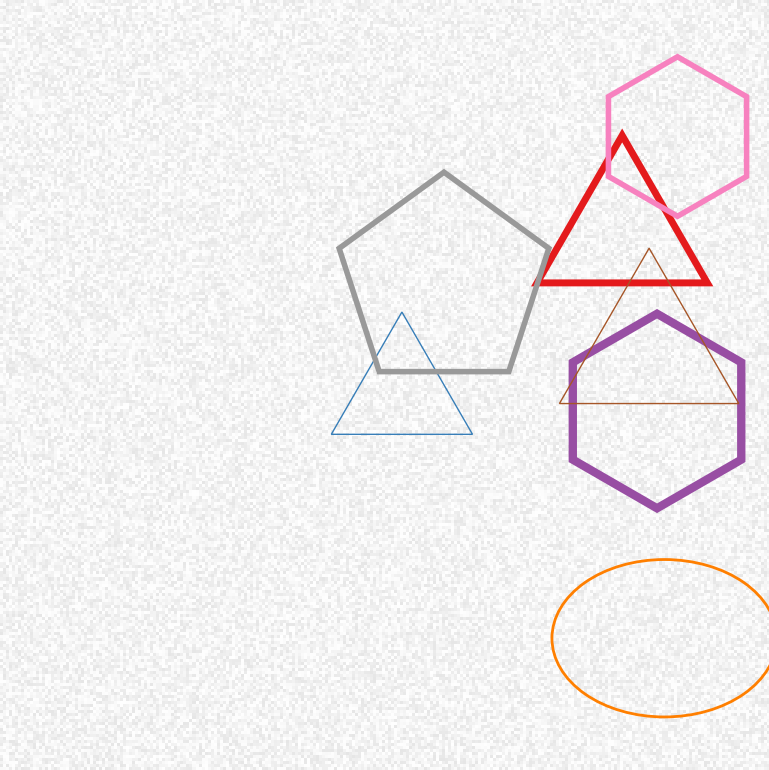[{"shape": "triangle", "thickness": 2.5, "radius": 0.64, "center": [0.808, 0.696]}, {"shape": "triangle", "thickness": 0.5, "radius": 0.53, "center": [0.522, 0.489]}, {"shape": "hexagon", "thickness": 3, "radius": 0.63, "center": [0.853, 0.466]}, {"shape": "oval", "thickness": 1, "radius": 0.73, "center": [0.863, 0.171]}, {"shape": "triangle", "thickness": 0.5, "radius": 0.67, "center": [0.843, 0.543]}, {"shape": "hexagon", "thickness": 2, "radius": 0.52, "center": [0.88, 0.823]}, {"shape": "pentagon", "thickness": 2, "radius": 0.72, "center": [0.577, 0.633]}]